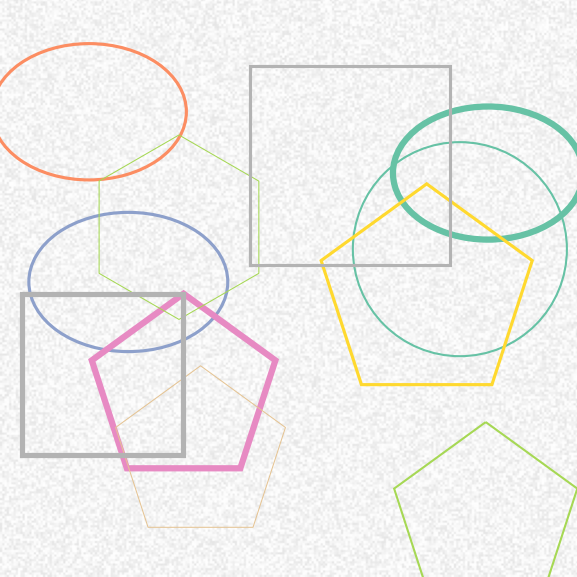[{"shape": "circle", "thickness": 1, "radius": 0.93, "center": [0.796, 0.568]}, {"shape": "oval", "thickness": 3, "radius": 0.82, "center": [0.845, 0.699]}, {"shape": "oval", "thickness": 1.5, "radius": 0.84, "center": [0.154, 0.806]}, {"shape": "oval", "thickness": 1.5, "radius": 0.86, "center": [0.222, 0.511]}, {"shape": "pentagon", "thickness": 3, "radius": 0.84, "center": [0.318, 0.323]}, {"shape": "pentagon", "thickness": 1, "radius": 0.83, "center": [0.841, 0.102]}, {"shape": "hexagon", "thickness": 0.5, "radius": 0.8, "center": [0.31, 0.606]}, {"shape": "pentagon", "thickness": 1.5, "radius": 0.96, "center": [0.739, 0.489]}, {"shape": "pentagon", "thickness": 0.5, "radius": 0.77, "center": [0.347, 0.211]}, {"shape": "square", "thickness": 2.5, "radius": 0.7, "center": [0.178, 0.351]}, {"shape": "square", "thickness": 1.5, "radius": 0.86, "center": [0.606, 0.713]}]